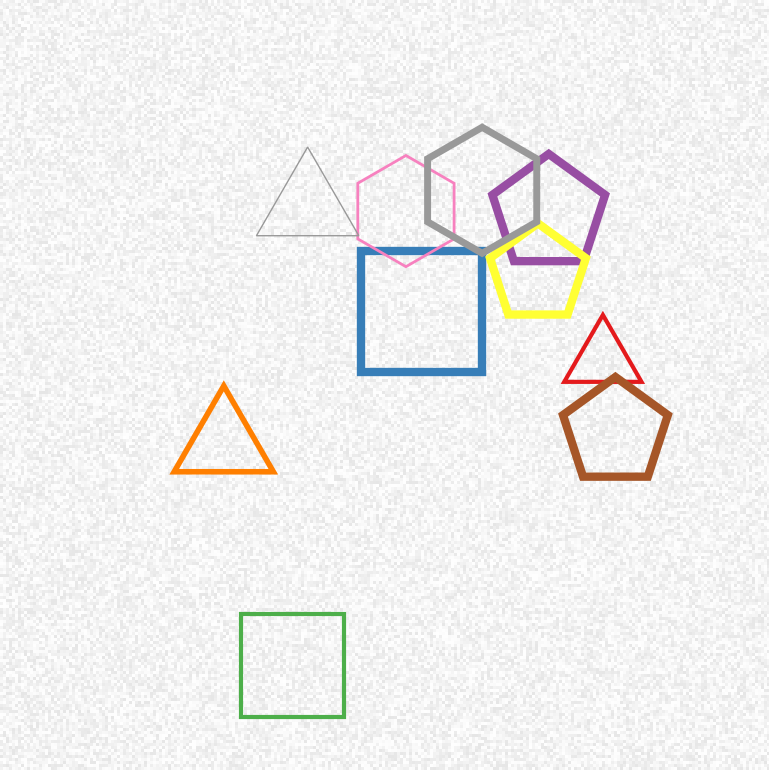[{"shape": "triangle", "thickness": 1.5, "radius": 0.29, "center": [0.783, 0.533]}, {"shape": "square", "thickness": 3, "radius": 0.39, "center": [0.548, 0.596]}, {"shape": "square", "thickness": 1.5, "radius": 0.33, "center": [0.38, 0.135]}, {"shape": "pentagon", "thickness": 3, "radius": 0.38, "center": [0.713, 0.723]}, {"shape": "triangle", "thickness": 2, "radius": 0.37, "center": [0.291, 0.425]}, {"shape": "pentagon", "thickness": 3, "radius": 0.33, "center": [0.699, 0.644]}, {"shape": "pentagon", "thickness": 3, "radius": 0.36, "center": [0.799, 0.439]}, {"shape": "hexagon", "thickness": 1, "radius": 0.36, "center": [0.527, 0.726]}, {"shape": "triangle", "thickness": 0.5, "radius": 0.38, "center": [0.4, 0.732]}, {"shape": "hexagon", "thickness": 2.5, "radius": 0.41, "center": [0.626, 0.753]}]